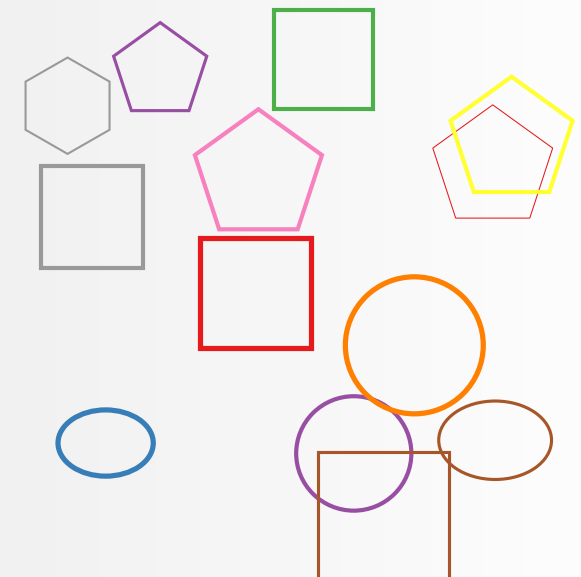[{"shape": "pentagon", "thickness": 0.5, "radius": 0.54, "center": [0.848, 0.709]}, {"shape": "square", "thickness": 2.5, "radius": 0.48, "center": [0.44, 0.491]}, {"shape": "oval", "thickness": 2.5, "radius": 0.41, "center": [0.182, 0.232]}, {"shape": "square", "thickness": 2, "radius": 0.43, "center": [0.557, 0.896]}, {"shape": "circle", "thickness": 2, "radius": 0.5, "center": [0.609, 0.214]}, {"shape": "pentagon", "thickness": 1.5, "radius": 0.42, "center": [0.276, 0.876]}, {"shape": "circle", "thickness": 2.5, "radius": 0.59, "center": [0.713, 0.401]}, {"shape": "pentagon", "thickness": 2, "radius": 0.55, "center": [0.88, 0.756]}, {"shape": "square", "thickness": 1.5, "radius": 0.56, "center": [0.659, 0.103]}, {"shape": "oval", "thickness": 1.5, "radius": 0.49, "center": [0.852, 0.237]}, {"shape": "pentagon", "thickness": 2, "radius": 0.57, "center": [0.445, 0.695]}, {"shape": "square", "thickness": 2, "radius": 0.44, "center": [0.158, 0.624]}, {"shape": "hexagon", "thickness": 1, "radius": 0.42, "center": [0.116, 0.816]}]